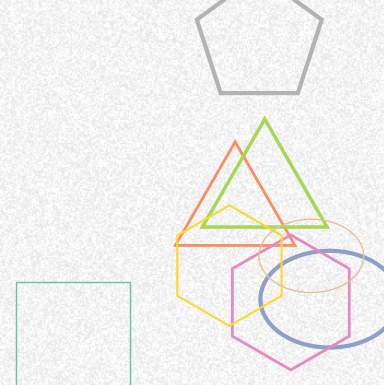[{"shape": "square", "thickness": 1, "radius": 0.74, "center": [0.19, 0.12]}, {"shape": "triangle", "thickness": 2, "radius": 0.9, "center": [0.611, 0.452]}, {"shape": "oval", "thickness": 3, "radius": 0.9, "center": [0.856, 0.223]}, {"shape": "hexagon", "thickness": 2, "radius": 0.88, "center": [0.755, 0.214]}, {"shape": "triangle", "thickness": 2.5, "radius": 0.93, "center": [0.688, 0.504]}, {"shape": "hexagon", "thickness": 1.5, "radius": 0.78, "center": [0.596, 0.31]}, {"shape": "oval", "thickness": 1, "radius": 0.68, "center": [0.809, 0.335]}, {"shape": "pentagon", "thickness": 3, "radius": 0.85, "center": [0.673, 0.896]}]